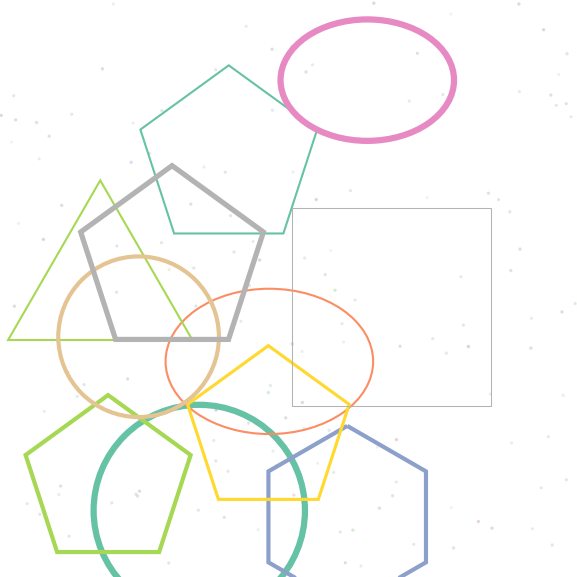[{"shape": "pentagon", "thickness": 1, "radius": 0.8, "center": [0.396, 0.725]}, {"shape": "circle", "thickness": 3, "radius": 0.91, "center": [0.345, 0.115]}, {"shape": "oval", "thickness": 1, "radius": 0.9, "center": [0.466, 0.373]}, {"shape": "hexagon", "thickness": 2, "radius": 0.79, "center": [0.601, 0.104]}, {"shape": "oval", "thickness": 3, "radius": 0.75, "center": [0.636, 0.86]}, {"shape": "triangle", "thickness": 1, "radius": 0.92, "center": [0.174, 0.503]}, {"shape": "pentagon", "thickness": 2, "radius": 0.75, "center": [0.187, 0.165]}, {"shape": "pentagon", "thickness": 1.5, "radius": 0.74, "center": [0.465, 0.253]}, {"shape": "circle", "thickness": 2, "radius": 0.7, "center": [0.24, 0.416]}, {"shape": "pentagon", "thickness": 2.5, "radius": 0.83, "center": [0.298, 0.546]}, {"shape": "square", "thickness": 0.5, "radius": 0.86, "center": [0.678, 0.467]}]